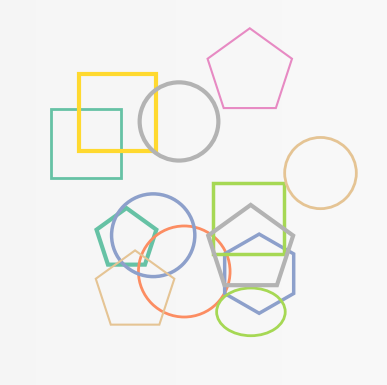[{"shape": "pentagon", "thickness": 3, "radius": 0.41, "center": [0.326, 0.378]}, {"shape": "square", "thickness": 2, "radius": 0.45, "center": [0.222, 0.627]}, {"shape": "circle", "thickness": 2, "radius": 0.59, "center": [0.475, 0.295]}, {"shape": "circle", "thickness": 2.5, "radius": 0.54, "center": [0.395, 0.389]}, {"shape": "hexagon", "thickness": 2.5, "radius": 0.51, "center": [0.669, 0.289]}, {"shape": "pentagon", "thickness": 1.5, "radius": 0.57, "center": [0.645, 0.812]}, {"shape": "square", "thickness": 2.5, "radius": 0.46, "center": [0.641, 0.432]}, {"shape": "oval", "thickness": 2, "radius": 0.44, "center": [0.648, 0.19]}, {"shape": "square", "thickness": 3, "radius": 0.5, "center": [0.304, 0.708]}, {"shape": "circle", "thickness": 2, "radius": 0.46, "center": [0.827, 0.55]}, {"shape": "pentagon", "thickness": 1.5, "radius": 0.53, "center": [0.349, 0.243]}, {"shape": "pentagon", "thickness": 3, "radius": 0.58, "center": [0.647, 0.352]}, {"shape": "circle", "thickness": 3, "radius": 0.51, "center": [0.462, 0.685]}]